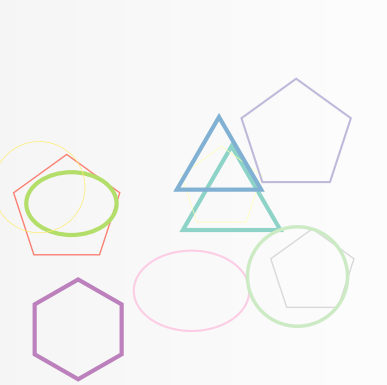[{"shape": "triangle", "thickness": 3, "radius": 0.73, "center": [0.598, 0.475]}, {"shape": "pentagon", "thickness": 0.5, "radius": 0.54, "center": [0.572, 0.511]}, {"shape": "pentagon", "thickness": 1.5, "radius": 0.74, "center": [0.764, 0.647]}, {"shape": "pentagon", "thickness": 1, "radius": 0.72, "center": [0.172, 0.455]}, {"shape": "triangle", "thickness": 3, "radius": 0.63, "center": [0.565, 0.57]}, {"shape": "oval", "thickness": 3, "radius": 0.58, "center": [0.184, 0.471]}, {"shape": "oval", "thickness": 1.5, "radius": 0.75, "center": [0.494, 0.245]}, {"shape": "pentagon", "thickness": 1, "radius": 0.56, "center": [0.806, 0.293]}, {"shape": "hexagon", "thickness": 3, "radius": 0.65, "center": [0.202, 0.145]}, {"shape": "circle", "thickness": 2.5, "radius": 0.65, "center": [0.768, 0.282]}, {"shape": "circle", "thickness": 0.5, "radius": 0.59, "center": [0.101, 0.514]}]